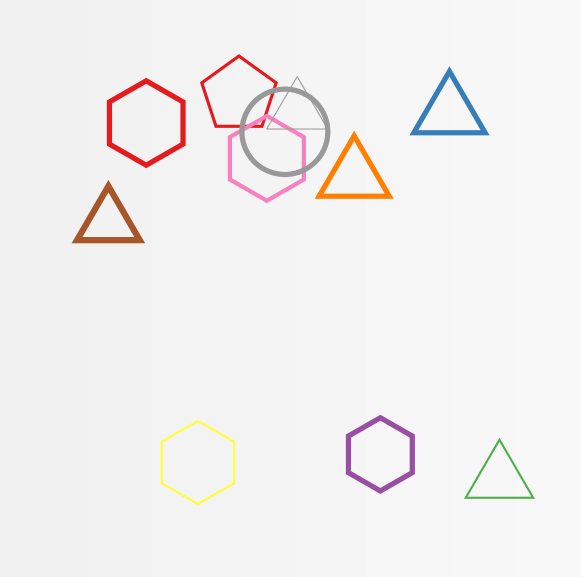[{"shape": "pentagon", "thickness": 1.5, "radius": 0.34, "center": [0.411, 0.835]}, {"shape": "hexagon", "thickness": 2.5, "radius": 0.37, "center": [0.252, 0.786]}, {"shape": "triangle", "thickness": 2.5, "radius": 0.35, "center": [0.773, 0.805]}, {"shape": "triangle", "thickness": 1, "radius": 0.34, "center": [0.859, 0.171]}, {"shape": "hexagon", "thickness": 2.5, "radius": 0.32, "center": [0.654, 0.212]}, {"shape": "triangle", "thickness": 2.5, "radius": 0.35, "center": [0.609, 0.694]}, {"shape": "hexagon", "thickness": 1, "radius": 0.36, "center": [0.341, 0.198]}, {"shape": "triangle", "thickness": 3, "radius": 0.31, "center": [0.186, 0.614]}, {"shape": "hexagon", "thickness": 2, "radius": 0.37, "center": [0.459, 0.725]}, {"shape": "triangle", "thickness": 0.5, "radius": 0.3, "center": [0.511, 0.806]}, {"shape": "circle", "thickness": 2.5, "radius": 0.37, "center": [0.49, 0.771]}]